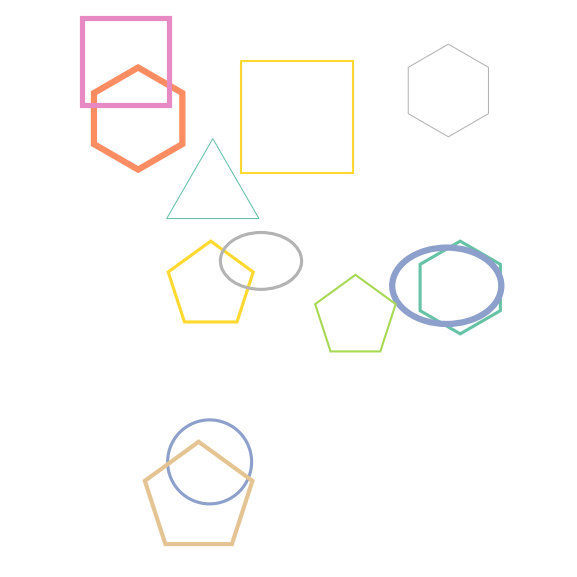[{"shape": "hexagon", "thickness": 1.5, "radius": 0.4, "center": [0.797, 0.501]}, {"shape": "triangle", "thickness": 0.5, "radius": 0.46, "center": [0.369, 0.667]}, {"shape": "hexagon", "thickness": 3, "radius": 0.44, "center": [0.239, 0.794]}, {"shape": "circle", "thickness": 1.5, "radius": 0.36, "center": [0.363, 0.199]}, {"shape": "oval", "thickness": 3, "radius": 0.47, "center": [0.774, 0.504]}, {"shape": "square", "thickness": 2.5, "radius": 0.38, "center": [0.218, 0.893]}, {"shape": "pentagon", "thickness": 1, "radius": 0.37, "center": [0.615, 0.45]}, {"shape": "square", "thickness": 1, "radius": 0.48, "center": [0.514, 0.797]}, {"shape": "pentagon", "thickness": 1.5, "radius": 0.39, "center": [0.365, 0.504]}, {"shape": "pentagon", "thickness": 2, "radius": 0.49, "center": [0.344, 0.136]}, {"shape": "hexagon", "thickness": 0.5, "radius": 0.4, "center": [0.776, 0.842]}, {"shape": "oval", "thickness": 1.5, "radius": 0.35, "center": [0.452, 0.547]}]